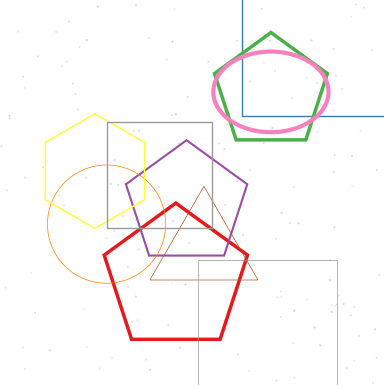[{"shape": "pentagon", "thickness": 2.5, "radius": 0.98, "center": [0.457, 0.277]}, {"shape": "square", "thickness": 1, "radius": 1.0, "center": [0.828, 0.897]}, {"shape": "pentagon", "thickness": 2.5, "radius": 0.77, "center": [0.704, 0.761]}, {"shape": "pentagon", "thickness": 1.5, "radius": 0.83, "center": [0.485, 0.47]}, {"shape": "circle", "thickness": 0.5, "radius": 0.77, "center": [0.277, 0.418]}, {"shape": "hexagon", "thickness": 1, "radius": 0.74, "center": [0.247, 0.556]}, {"shape": "triangle", "thickness": 0.5, "radius": 0.81, "center": [0.53, 0.354]}, {"shape": "oval", "thickness": 3, "radius": 0.75, "center": [0.704, 0.761]}, {"shape": "square", "thickness": 0.5, "radius": 0.9, "center": [0.694, 0.145]}, {"shape": "square", "thickness": 1, "radius": 0.68, "center": [0.414, 0.545]}]